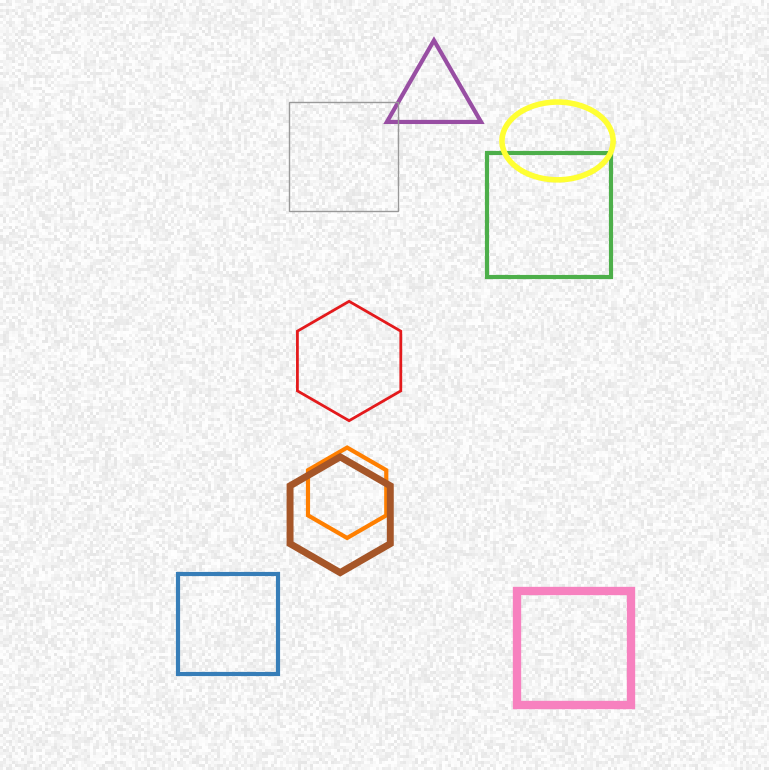[{"shape": "hexagon", "thickness": 1, "radius": 0.39, "center": [0.453, 0.531]}, {"shape": "square", "thickness": 1.5, "radius": 0.32, "center": [0.296, 0.19]}, {"shape": "square", "thickness": 1.5, "radius": 0.4, "center": [0.713, 0.721]}, {"shape": "triangle", "thickness": 1.5, "radius": 0.35, "center": [0.564, 0.877]}, {"shape": "hexagon", "thickness": 1.5, "radius": 0.29, "center": [0.451, 0.36]}, {"shape": "oval", "thickness": 2, "radius": 0.36, "center": [0.724, 0.817]}, {"shape": "hexagon", "thickness": 2.5, "radius": 0.38, "center": [0.442, 0.331]}, {"shape": "square", "thickness": 3, "radius": 0.37, "center": [0.745, 0.159]}, {"shape": "square", "thickness": 0.5, "radius": 0.36, "center": [0.446, 0.797]}]